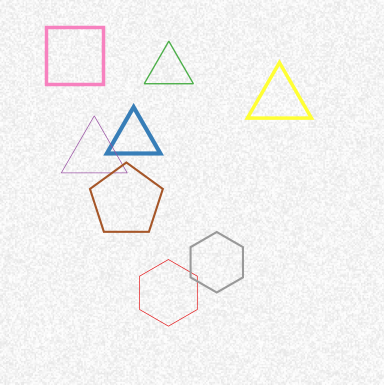[{"shape": "hexagon", "thickness": 0.5, "radius": 0.43, "center": [0.438, 0.239]}, {"shape": "triangle", "thickness": 3, "radius": 0.4, "center": [0.347, 0.642]}, {"shape": "triangle", "thickness": 1, "radius": 0.37, "center": [0.438, 0.819]}, {"shape": "triangle", "thickness": 0.5, "radius": 0.49, "center": [0.245, 0.6]}, {"shape": "triangle", "thickness": 2.5, "radius": 0.48, "center": [0.726, 0.741]}, {"shape": "pentagon", "thickness": 1.5, "radius": 0.5, "center": [0.328, 0.478]}, {"shape": "square", "thickness": 2.5, "radius": 0.37, "center": [0.193, 0.856]}, {"shape": "hexagon", "thickness": 1.5, "radius": 0.39, "center": [0.563, 0.319]}]